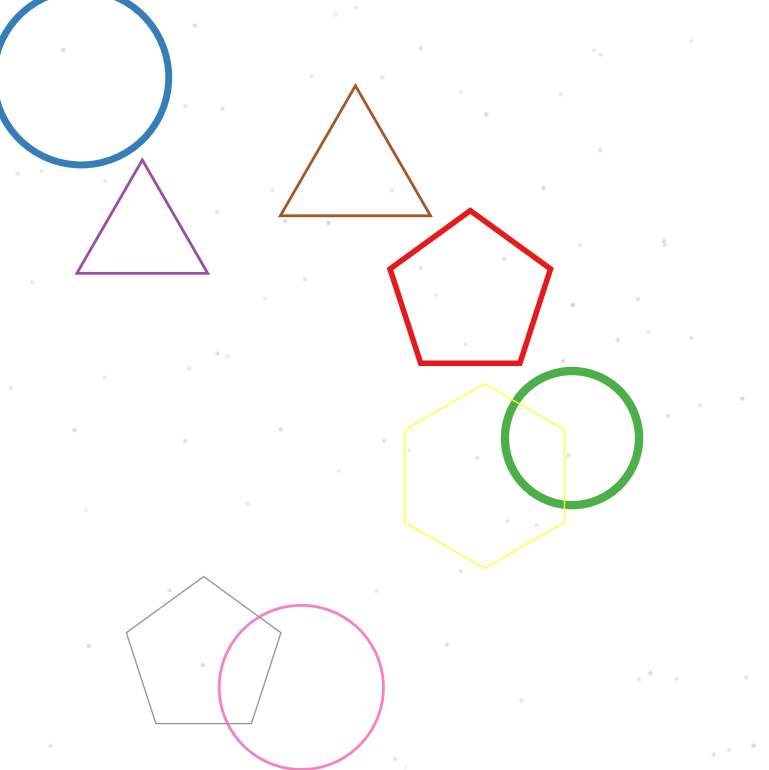[{"shape": "pentagon", "thickness": 2, "radius": 0.55, "center": [0.611, 0.617]}, {"shape": "circle", "thickness": 2.5, "radius": 0.57, "center": [0.105, 0.899]}, {"shape": "circle", "thickness": 3, "radius": 0.44, "center": [0.743, 0.431]}, {"shape": "triangle", "thickness": 1, "radius": 0.49, "center": [0.185, 0.694]}, {"shape": "hexagon", "thickness": 0.5, "radius": 0.6, "center": [0.629, 0.382]}, {"shape": "triangle", "thickness": 1, "radius": 0.56, "center": [0.462, 0.776]}, {"shape": "circle", "thickness": 1, "radius": 0.53, "center": [0.391, 0.107]}, {"shape": "pentagon", "thickness": 0.5, "radius": 0.53, "center": [0.264, 0.146]}]